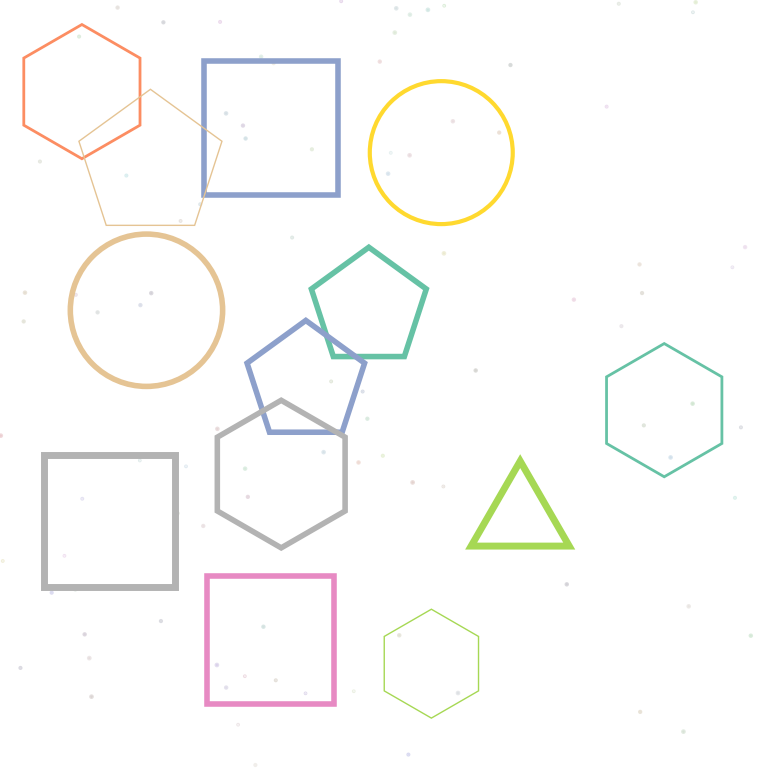[{"shape": "hexagon", "thickness": 1, "radius": 0.43, "center": [0.863, 0.467]}, {"shape": "pentagon", "thickness": 2, "radius": 0.39, "center": [0.479, 0.6]}, {"shape": "hexagon", "thickness": 1, "radius": 0.44, "center": [0.106, 0.881]}, {"shape": "pentagon", "thickness": 2, "radius": 0.4, "center": [0.397, 0.504]}, {"shape": "square", "thickness": 2, "radius": 0.43, "center": [0.352, 0.834]}, {"shape": "square", "thickness": 2, "radius": 0.42, "center": [0.351, 0.169]}, {"shape": "hexagon", "thickness": 0.5, "radius": 0.35, "center": [0.56, 0.138]}, {"shape": "triangle", "thickness": 2.5, "radius": 0.37, "center": [0.676, 0.328]}, {"shape": "circle", "thickness": 1.5, "radius": 0.46, "center": [0.573, 0.802]}, {"shape": "circle", "thickness": 2, "radius": 0.49, "center": [0.19, 0.597]}, {"shape": "pentagon", "thickness": 0.5, "radius": 0.49, "center": [0.195, 0.786]}, {"shape": "hexagon", "thickness": 2, "radius": 0.48, "center": [0.365, 0.384]}, {"shape": "square", "thickness": 2.5, "radius": 0.43, "center": [0.142, 0.323]}]